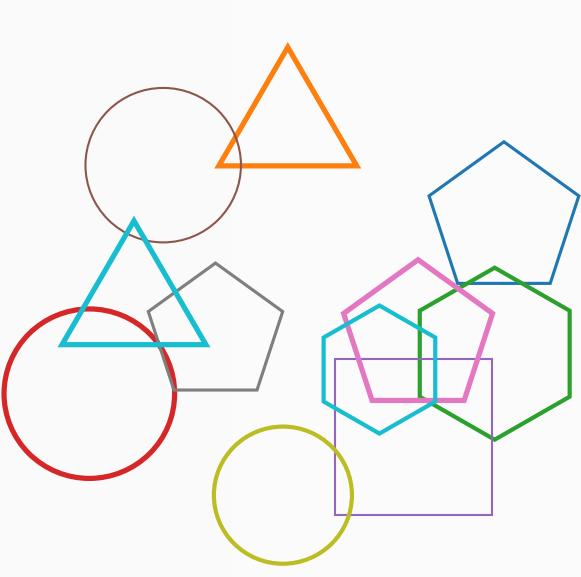[{"shape": "pentagon", "thickness": 1.5, "radius": 0.68, "center": [0.867, 0.618]}, {"shape": "triangle", "thickness": 2.5, "radius": 0.69, "center": [0.495, 0.78]}, {"shape": "hexagon", "thickness": 2, "radius": 0.74, "center": [0.851, 0.387]}, {"shape": "circle", "thickness": 2.5, "radius": 0.73, "center": [0.154, 0.317]}, {"shape": "square", "thickness": 1, "radius": 0.68, "center": [0.711, 0.242]}, {"shape": "circle", "thickness": 1, "radius": 0.67, "center": [0.281, 0.713]}, {"shape": "pentagon", "thickness": 2.5, "radius": 0.67, "center": [0.719, 0.415]}, {"shape": "pentagon", "thickness": 1.5, "radius": 0.61, "center": [0.371, 0.422]}, {"shape": "circle", "thickness": 2, "radius": 0.59, "center": [0.487, 0.142]}, {"shape": "hexagon", "thickness": 2, "radius": 0.55, "center": [0.653, 0.359]}, {"shape": "triangle", "thickness": 2.5, "radius": 0.71, "center": [0.231, 0.474]}]